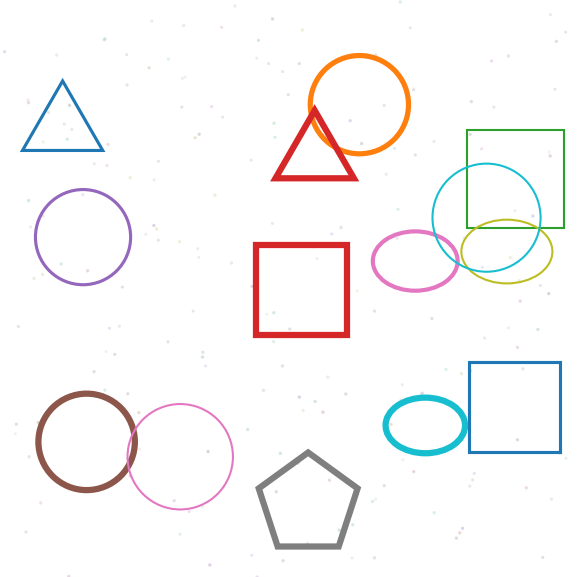[{"shape": "triangle", "thickness": 1.5, "radius": 0.4, "center": [0.108, 0.779]}, {"shape": "square", "thickness": 1.5, "radius": 0.39, "center": [0.891, 0.294]}, {"shape": "circle", "thickness": 2.5, "radius": 0.43, "center": [0.622, 0.818]}, {"shape": "square", "thickness": 1, "radius": 0.42, "center": [0.893, 0.689]}, {"shape": "square", "thickness": 3, "radius": 0.39, "center": [0.522, 0.497]}, {"shape": "triangle", "thickness": 3, "radius": 0.39, "center": [0.545, 0.73]}, {"shape": "circle", "thickness": 1.5, "radius": 0.41, "center": [0.144, 0.589]}, {"shape": "circle", "thickness": 3, "radius": 0.42, "center": [0.15, 0.234]}, {"shape": "circle", "thickness": 1, "radius": 0.46, "center": [0.312, 0.208]}, {"shape": "oval", "thickness": 2, "radius": 0.37, "center": [0.719, 0.547]}, {"shape": "pentagon", "thickness": 3, "radius": 0.45, "center": [0.534, 0.126]}, {"shape": "oval", "thickness": 1, "radius": 0.39, "center": [0.878, 0.564]}, {"shape": "circle", "thickness": 1, "radius": 0.47, "center": [0.842, 0.622]}, {"shape": "oval", "thickness": 3, "radius": 0.34, "center": [0.736, 0.262]}]